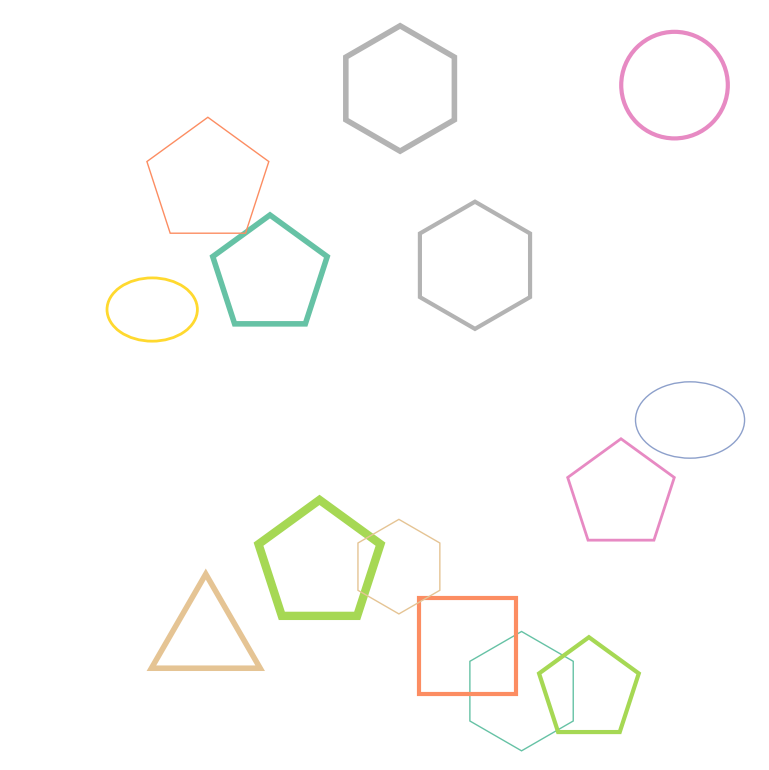[{"shape": "hexagon", "thickness": 0.5, "radius": 0.39, "center": [0.677, 0.102]}, {"shape": "pentagon", "thickness": 2, "radius": 0.39, "center": [0.351, 0.643]}, {"shape": "pentagon", "thickness": 0.5, "radius": 0.42, "center": [0.27, 0.764]}, {"shape": "square", "thickness": 1.5, "radius": 0.31, "center": [0.607, 0.161]}, {"shape": "oval", "thickness": 0.5, "radius": 0.35, "center": [0.896, 0.455]}, {"shape": "pentagon", "thickness": 1, "radius": 0.36, "center": [0.806, 0.357]}, {"shape": "circle", "thickness": 1.5, "radius": 0.35, "center": [0.876, 0.889]}, {"shape": "pentagon", "thickness": 3, "radius": 0.42, "center": [0.415, 0.268]}, {"shape": "pentagon", "thickness": 1.5, "radius": 0.34, "center": [0.765, 0.104]}, {"shape": "oval", "thickness": 1, "radius": 0.29, "center": [0.198, 0.598]}, {"shape": "hexagon", "thickness": 0.5, "radius": 0.31, "center": [0.518, 0.264]}, {"shape": "triangle", "thickness": 2, "radius": 0.41, "center": [0.267, 0.173]}, {"shape": "hexagon", "thickness": 2, "radius": 0.41, "center": [0.52, 0.885]}, {"shape": "hexagon", "thickness": 1.5, "radius": 0.41, "center": [0.617, 0.655]}]